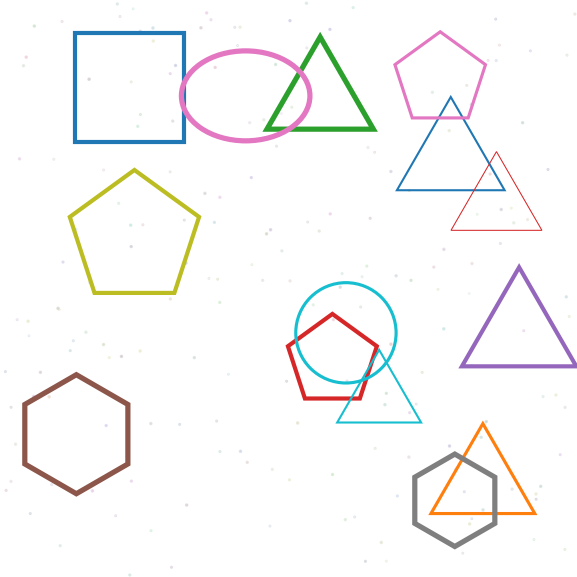[{"shape": "square", "thickness": 2, "radius": 0.47, "center": [0.224, 0.847]}, {"shape": "triangle", "thickness": 1, "radius": 0.54, "center": [0.781, 0.724]}, {"shape": "triangle", "thickness": 1.5, "radius": 0.52, "center": [0.836, 0.162]}, {"shape": "triangle", "thickness": 2.5, "radius": 0.53, "center": [0.554, 0.829]}, {"shape": "pentagon", "thickness": 2, "radius": 0.4, "center": [0.576, 0.375]}, {"shape": "triangle", "thickness": 0.5, "radius": 0.45, "center": [0.86, 0.646]}, {"shape": "triangle", "thickness": 2, "radius": 0.57, "center": [0.899, 0.422]}, {"shape": "hexagon", "thickness": 2.5, "radius": 0.52, "center": [0.132, 0.247]}, {"shape": "oval", "thickness": 2.5, "radius": 0.56, "center": [0.425, 0.833]}, {"shape": "pentagon", "thickness": 1.5, "radius": 0.41, "center": [0.762, 0.862]}, {"shape": "hexagon", "thickness": 2.5, "radius": 0.4, "center": [0.788, 0.133]}, {"shape": "pentagon", "thickness": 2, "radius": 0.59, "center": [0.233, 0.587]}, {"shape": "triangle", "thickness": 1, "radius": 0.42, "center": [0.657, 0.309]}, {"shape": "circle", "thickness": 1.5, "radius": 0.43, "center": [0.599, 0.423]}]